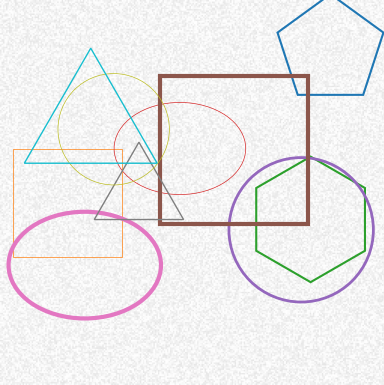[{"shape": "pentagon", "thickness": 1.5, "radius": 0.72, "center": [0.858, 0.871]}, {"shape": "square", "thickness": 0.5, "radius": 0.71, "center": [0.175, 0.473]}, {"shape": "hexagon", "thickness": 1.5, "radius": 0.82, "center": [0.807, 0.43]}, {"shape": "oval", "thickness": 0.5, "radius": 0.85, "center": [0.467, 0.614]}, {"shape": "circle", "thickness": 2, "radius": 0.94, "center": [0.782, 0.403]}, {"shape": "square", "thickness": 3, "radius": 0.96, "center": [0.607, 0.611]}, {"shape": "oval", "thickness": 3, "radius": 0.99, "center": [0.22, 0.311]}, {"shape": "triangle", "thickness": 1, "radius": 0.67, "center": [0.361, 0.497]}, {"shape": "circle", "thickness": 0.5, "radius": 0.72, "center": [0.295, 0.664]}, {"shape": "triangle", "thickness": 1, "radius": 1.0, "center": [0.236, 0.676]}]